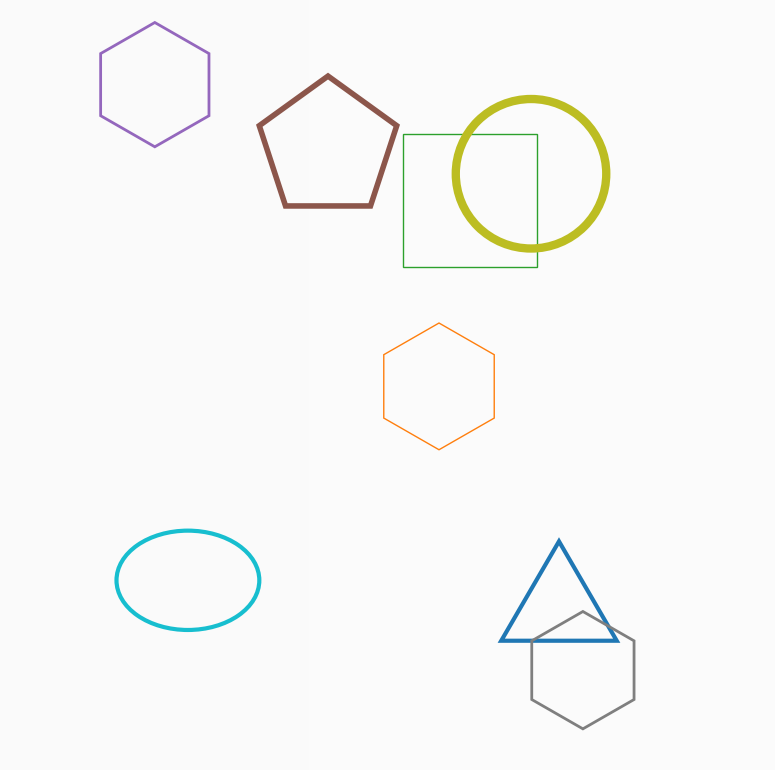[{"shape": "triangle", "thickness": 1.5, "radius": 0.43, "center": [0.721, 0.211]}, {"shape": "hexagon", "thickness": 0.5, "radius": 0.41, "center": [0.566, 0.498]}, {"shape": "square", "thickness": 0.5, "radius": 0.43, "center": [0.606, 0.74]}, {"shape": "hexagon", "thickness": 1, "radius": 0.4, "center": [0.2, 0.89]}, {"shape": "pentagon", "thickness": 2, "radius": 0.47, "center": [0.423, 0.808]}, {"shape": "hexagon", "thickness": 1, "radius": 0.38, "center": [0.752, 0.13]}, {"shape": "circle", "thickness": 3, "radius": 0.49, "center": [0.685, 0.774]}, {"shape": "oval", "thickness": 1.5, "radius": 0.46, "center": [0.242, 0.246]}]